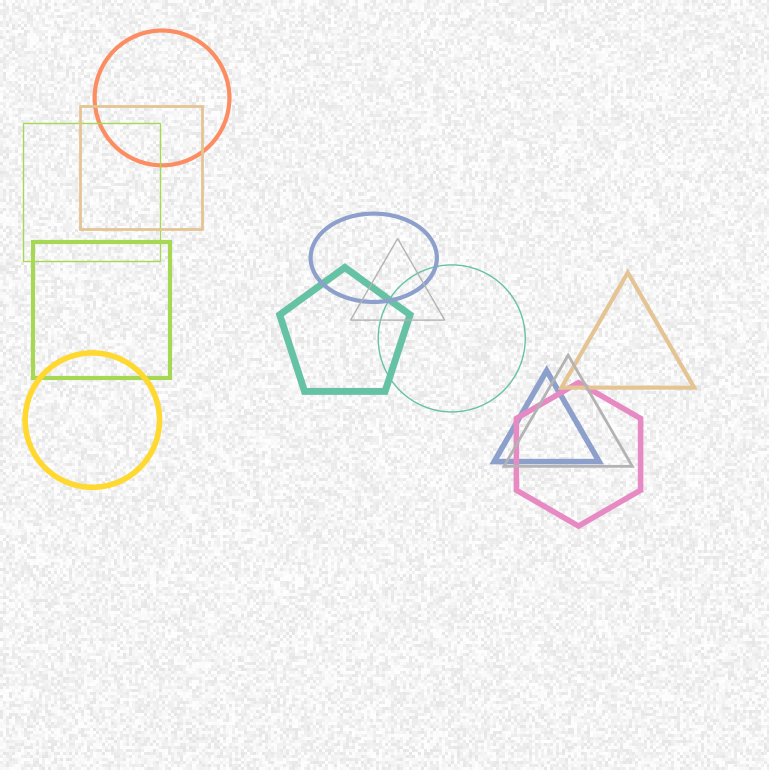[{"shape": "circle", "thickness": 0.5, "radius": 0.48, "center": [0.587, 0.56]}, {"shape": "pentagon", "thickness": 2.5, "radius": 0.44, "center": [0.448, 0.564]}, {"shape": "circle", "thickness": 1.5, "radius": 0.44, "center": [0.21, 0.873]}, {"shape": "triangle", "thickness": 2, "radius": 0.39, "center": [0.71, 0.44]}, {"shape": "oval", "thickness": 1.5, "radius": 0.41, "center": [0.485, 0.665]}, {"shape": "hexagon", "thickness": 2, "radius": 0.47, "center": [0.751, 0.41]}, {"shape": "square", "thickness": 0.5, "radius": 0.45, "center": [0.119, 0.751]}, {"shape": "square", "thickness": 1.5, "radius": 0.44, "center": [0.132, 0.597]}, {"shape": "circle", "thickness": 2, "radius": 0.44, "center": [0.12, 0.454]}, {"shape": "square", "thickness": 1, "radius": 0.4, "center": [0.183, 0.783]}, {"shape": "triangle", "thickness": 1.5, "radius": 0.5, "center": [0.815, 0.546]}, {"shape": "triangle", "thickness": 0.5, "radius": 0.35, "center": [0.516, 0.62]}, {"shape": "triangle", "thickness": 1, "radius": 0.48, "center": [0.738, 0.442]}]